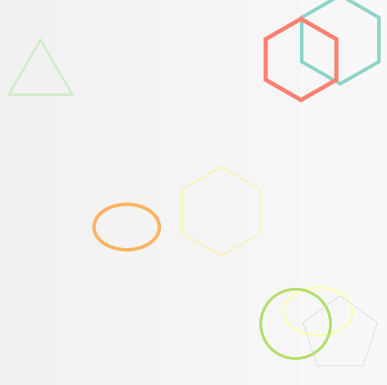[{"shape": "hexagon", "thickness": 2.5, "radius": 0.57, "center": [0.878, 0.897]}, {"shape": "oval", "thickness": 1.5, "radius": 0.44, "center": [0.821, 0.191]}, {"shape": "hexagon", "thickness": 3, "radius": 0.53, "center": [0.777, 0.846]}, {"shape": "oval", "thickness": 2.5, "radius": 0.42, "center": [0.327, 0.41]}, {"shape": "circle", "thickness": 2, "radius": 0.45, "center": [0.763, 0.159]}, {"shape": "pentagon", "thickness": 0.5, "radius": 0.5, "center": [0.878, 0.131]}, {"shape": "triangle", "thickness": 1.5, "radius": 0.47, "center": [0.105, 0.801]}, {"shape": "hexagon", "thickness": 0.5, "radius": 0.58, "center": [0.571, 0.451]}]